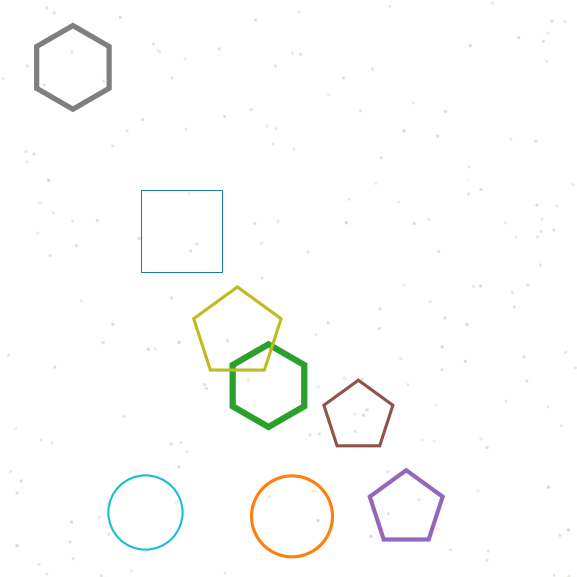[{"shape": "square", "thickness": 0.5, "radius": 0.35, "center": [0.314, 0.599]}, {"shape": "circle", "thickness": 1.5, "radius": 0.35, "center": [0.506, 0.105]}, {"shape": "hexagon", "thickness": 3, "radius": 0.36, "center": [0.465, 0.331]}, {"shape": "pentagon", "thickness": 2, "radius": 0.33, "center": [0.703, 0.119]}, {"shape": "pentagon", "thickness": 1.5, "radius": 0.31, "center": [0.621, 0.278]}, {"shape": "hexagon", "thickness": 2.5, "radius": 0.36, "center": [0.126, 0.882]}, {"shape": "pentagon", "thickness": 1.5, "radius": 0.4, "center": [0.411, 0.423]}, {"shape": "circle", "thickness": 1, "radius": 0.32, "center": [0.252, 0.112]}]